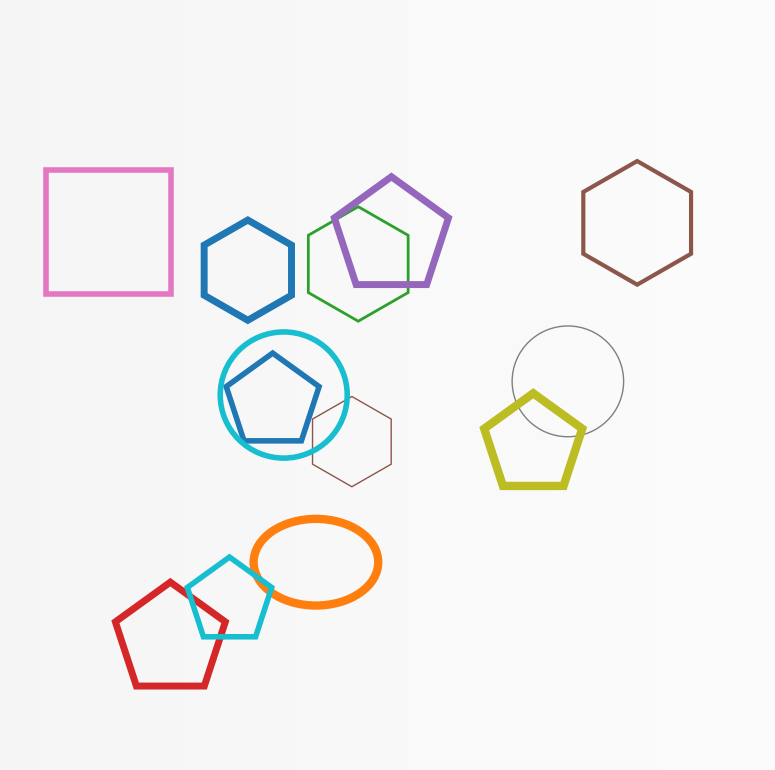[{"shape": "pentagon", "thickness": 2, "radius": 0.31, "center": [0.352, 0.478]}, {"shape": "hexagon", "thickness": 2.5, "radius": 0.33, "center": [0.32, 0.649]}, {"shape": "oval", "thickness": 3, "radius": 0.4, "center": [0.408, 0.27]}, {"shape": "hexagon", "thickness": 1, "radius": 0.37, "center": [0.462, 0.657]}, {"shape": "pentagon", "thickness": 2.5, "radius": 0.37, "center": [0.22, 0.169]}, {"shape": "pentagon", "thickness": 2.5, "radius": 0.39, "center": [0.505, 0.693]}, {"shape": "hexagon", "thickness": 1.5, "radius": 0.4, "center": [0.822, 0.711]}, {"shape": "hexagon", "thickness": 0.5, "radius": 0.29, "center": [0.454, 0.426]}, {"shape": "square", "thickness": 2, "radius": 0.4, "center": [0.14, 0.699]}, {"shape": "circle", "thickness": 0.5, "radius": 0.36, "center": [0.733, 0.505]}, {"shape": "pentagon", "thickness": 3, "radius": 0.33, "center": [0.688, 0.423]}, {"shape": "pentagon", "thickness": 2, "radius": 0.29, "center": [0.296, 0.219]}, {"shape": "circle", "thickness": 2, "radius": 0.41, "center": [0.366, 0.487]}]